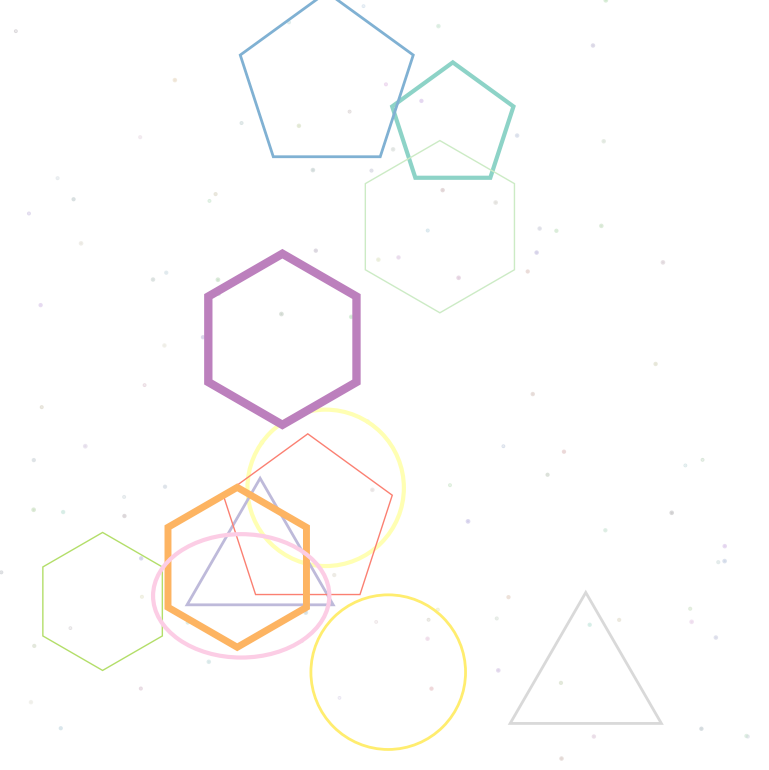[{"shape": "pentagon", "thickness": 1.5, "radius": 0.41, "center": [0.588, 0.836]}, {"shape": "circle", "thickness": 1.5, "radius": 0.51, "center": [0.423, 0.366]}, {"shape": "triangle", "thickness": 1, "radius": 0.55, "center": [0.338, 0.269]}, {"shape": "pentagon", "thickness": 0.5, "radius": 0.58, "center": [0.4, 0.321]}, {"shape": "pentagon", "thickness": 1, "radius": 0.59, "center": [0.424, 0.892]}, {"shape": "hexagon", "thickness": 2.5, "radius": 0.52, "center": [0.308, 0.263]}, {"shape": "hexagon", "thickness": 0.5, "radius": 0.45, "center": [0.133, 0.219]}, {"shape": "oval", "thickness": 1.5, "radius": 0.57, "center": [0.313, 0.226]}, {"shape": "triangle", "thickness": 1, "radius": 0.57, "center": [0.761, 0.117]}, {"shape": "hexagon", "thickness": 3, "radius": 0.56, "center": [0.367, 0.559]}, {"shape": "hexagon", "thickness": 0.5, "radius": 0.56, "center": [0.571, 0.706]}, {"shape": "circle", "thickness": 1, "radius": 0.5, "center": [0.504, 0.127]}]